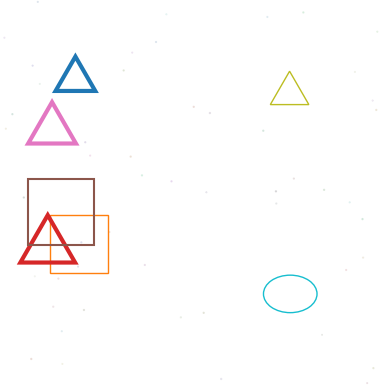[{"shape": "triangle", "thickness": 3, "radius": 0.3, "center": [0.196, 0.794]}, {"shape": "square", "thickness": 1, "radius": 0.38, "center": [0.205, 0.367]}, {"shape": "triangle", "thickness": 3, "radius": 0.41, "center": [0.124, 0.359]}, {"shape": "square", "thickness": 1.5, "radius": 0.43, "center": [0.158, 0.449]}, {"shape": "triangle", "thickness": 3, "radius": 0.36, "center": [0.135, 0.663]}, {"shape": "triangle", "thickness": 1, "radius": 0.29, "center": [0.752, 0.757]}, {"shape": "oval", "thickness": 1, "radius": 0.35, "center": [0.754, 0.237]}]